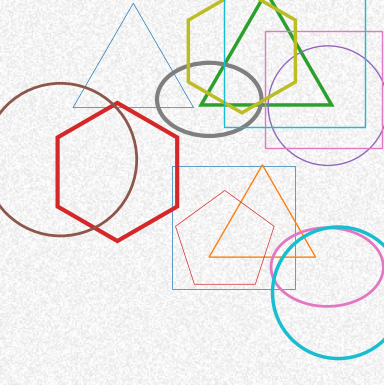[{"shape": "square", "thickness": 0.5, "radius": 0.8, "center": [0.605, 0.409]}, {"shape": "triangle", "thickness": 0.5, "radius": 0.9, "center": [0.346, 0.811]}, {"shape": "triangle", "thickness": 1, "radius": 0.8, "center": [0.681, 0.412]}, {"shape": "triangle", "thickness": 2.5, "radius": 0.98, "center": [0.692, 0.825]}, {"shape": "pentagon", "thickness": 0.5, "radius": 0.67, "center": [0.584, 0.371]}, {"shape": "hexagon", "thickness": 3, "radius": 0.9, "center": [0.305, 0.553]}, {"shape": "circle", "thickness": 1, "radius": 0.78, "center": [0.852, 0.726]}, {"shape": "circle", "thickness": 2, "radius": 0.99, "center": [0.157, 0.585]}, {"shape": "oval", "thickness": 2, "radius": 0.73, "center": [0.85, 0.306]}, {"shape": "square", "thickness": 1, "radius": 0.76, "center": [0.84, 0.768]}, {"shape": "oval", "thickness": 3, "radius": 0.68, "center": [0.544, 0.742]}, {"shape": "hexagon", "thickness": 2.5, "radius": 0.8, "center": [0.628, 0.867]}, {"shape": "circle", "thickness": 2.5, "radius": 0.85, "center": [0.879, 0.24]}, {"shape": "square", "thickness": 1, "radius": 0.92, "center": [0.764, 0.854]}]